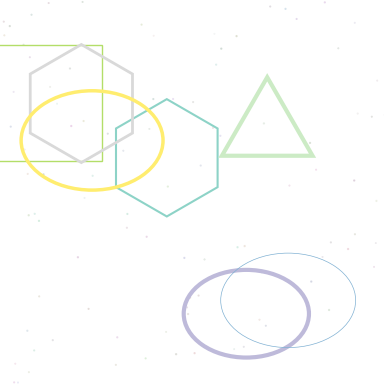[{"shape": "hexagon", "thickness": 1.5, "radius": 0.76, "center": [0.433, 0.59]}, {"shape": "oval", "thickness": 3, "radius": 0.81, "center": [0.64, 0.185]}, {"shape": "oval", "thickness": 0.5, "radius": 0.88, "center": [0.749, 0.22]}, {"shape": "square", "thickness": 1, "radius": 0.75, "center": [0.115, 0.733]}, {"shape": "hexagon", "thickness": 2, "radius": 0.77, "center": [0.211, 0.731]}, {"shape": "triangle", "thickness": 3, "radius": 0.68, "center": [0.694, 0.663]}, {"shape": "oval", "thickness": 2.5, "radius": 0.92, "center": [0.239, 0.635]}]